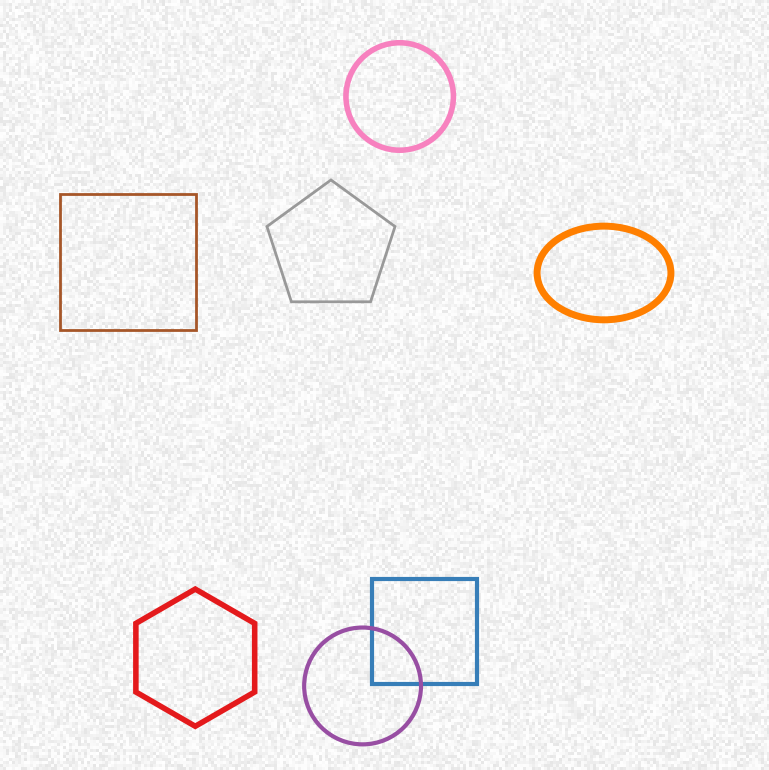[{"shape": "hexagon", "thickness": 2, "radius": 0.45, "center": [0.254, 0.146]}, {"shape": "square", "thickness": 1.5, "radius": 0.34, "center": [0.551, 0.179]}, {"shape": "circle", "thickness": 1.5, "radius": 0.38, "center": [0.471, 0.109]}, {"shape": "oval", "thickness": 2.5, "radius": 0.43, "center": [0.784, 0.645]}, {"shape": "square", "thickness": 1, "radius": 0.44, "center": [0.166, 0.66]}, {"shape": "circle", "thickness": 2, "radius": 0.35, "center": [0.519, 0.875]}, {"shape": "pentagon", "thickness": 1, "radius": 0.44, "center": [0.43, 0.679]}]